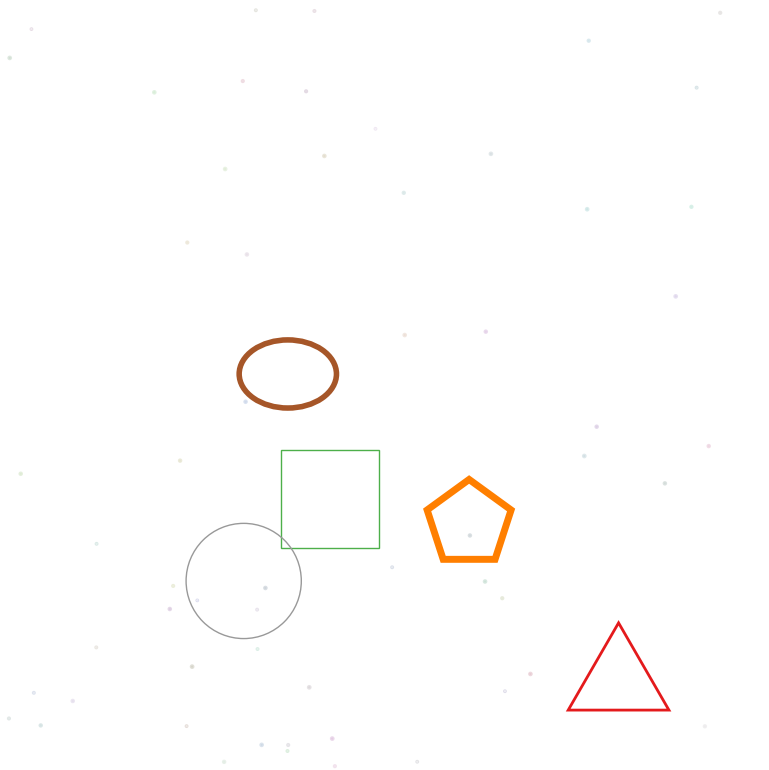[{"shape": "triangle", "thickness": 1, "radius": 0.38, "center": [0.803, 0.116]}, {"shape": "square", "thickness": 0.5, "radius": 0.32, "center": [0.429, 0.351]}, {"shape": "pentagon", "thickness": 2.5, "radius": 0.29, "center": [0.609, 0.32]}, {"shape": "oval", "thickness": 2, "radius": 0.32, "center": [0.374, 0.514]}, {"shape": "circle", "thickness": 0.5, "radius": 0.37, "center": [0.316, 0.245]}]